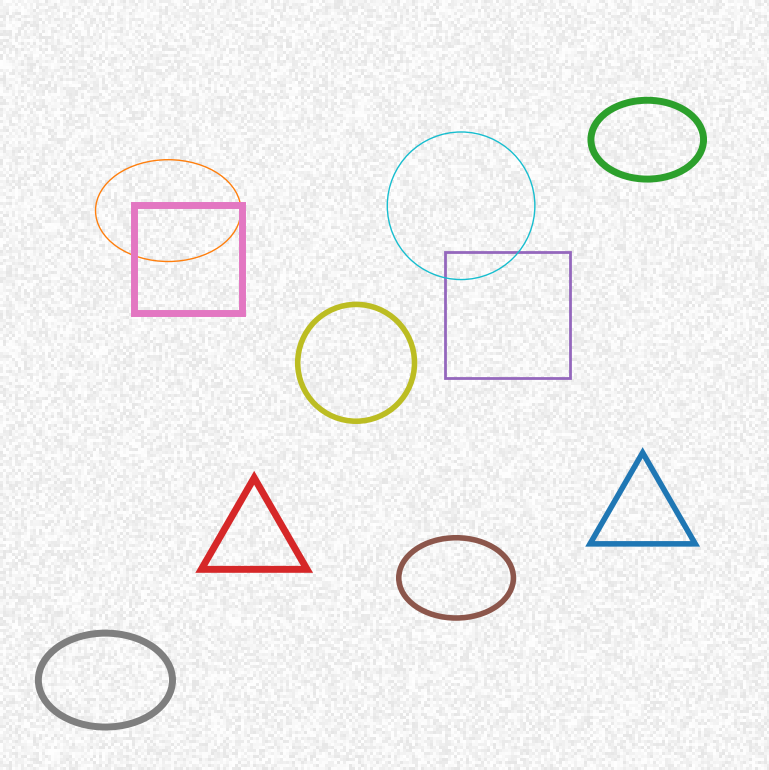[{"shape": "triangle", "thickness": 2, "radius": 0.39, "center": [0.835, 0.333]}, {"shape": "oval", "thickness": 0.5, "radius": 0.47, "center": [0.218, 0.726]}, {"shape": "oval", "thickness": 2.5, "radius": 0.37, "center": [0.841, 0.819]}, {"shape": "triangle", "thickness": 2.5, "radius": 0.4, "center": [0.33, 0.3]}, {"shape": "square", "thickness": 1, "radius": 0.41, "center": [0.659, 0.591]}, {"shape": "oval", "thickness": 2, "radius": 0.37, "center": [0.592, 0.25]}, {"shape": "square", "thickness": 2.5, "radius": 0.35, "center": [0.244, 0.664]}, {"shape": "oval", "thickness": 2.5, "radius": 0.44, "center": [0.137, 0.117]}, {"shape": "circle", "thickness": 2, "radius": 0.38, "center": [0.462, 0.529]}, {"shape": "circle", "thickness": 0.5, "radius": 0.48, "center": [0.599, 0.733]}]